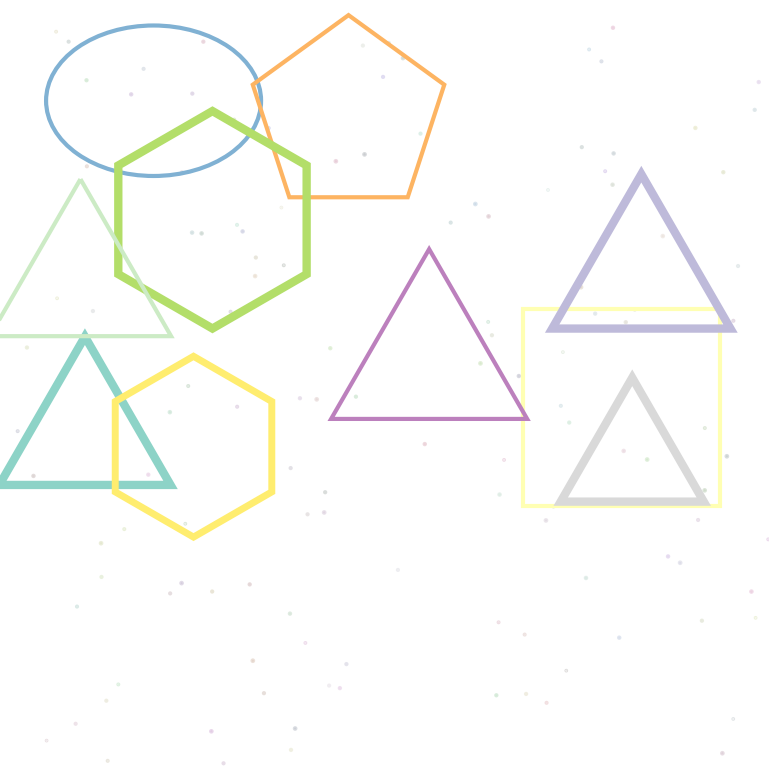[{"shape": "triangle", "thickness": 3, "radius": 0.64, "center": [0.11, 0.434]}, {"shape": "square", "thickness": 1.5, "radius": 0.64, "center": [0.807, 0.471]}, {"shape": "triangle", "thickness": 3, "radius": 0.67, "center": [0.833, 0.64]}, {"shape": "oval", "thickness": 1.5, "radius": 0.7, "center": [0.199, 0.869]}, {"shape": "pentagon", "thickness": 1.5, "radius": 0.65, "center": [0.453, 0.85]}, {"shape": "hexagon", "thickness": 3, "radius": 0.71, "center": [0.276, 0.715]}, {"shape": "triangle", "thickness": 3, "radius": 0.54, "center": [0.821, 0.402]}, {"shape": "triangle", "thickness": 1.5, "radius": 0.74, "center": [0.557, 0.529]}, {"shape": "triangle", "thickness": 1.5, "radius": 0.68, "center": [0.104, 0.631]}, {"shape": "hexagon", "thickness": 2.5, "radius": 0.59, "center": [0.251, 0.42]}]